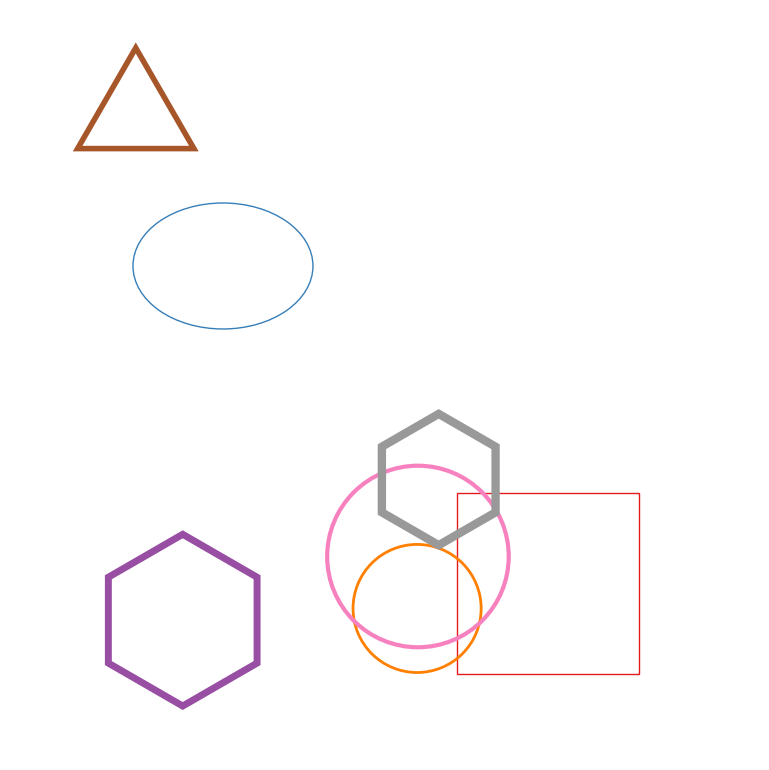[{"shape": "square", "thickness": 0.5, "radius": 0.59, "center": [0.712, 0.242]}, {"shape": "oval", "thickness": 0.5, "radius": 0.58, "center": [0.29, 0.655]}, {"shape": "hexagon", "thickness": 2.5, "radius": 0.56, "center": [0.237, 0.195]}, {"shape": "circle", "thickness": 1, "radius": 0.42, "center": [0.542, 0.21]}, {"shape": "triangle", "thickness": 2, "radius": 0.44, "center": [0.176, 0.851]}, {"shape": "circle", "thickness": 1.5, "radius": 0.59, "center": [0.543, 0.277]}, {"shape": "hexagon", "thickness": 3, "radius": 0.43, "center": [0.57, 0.377]}]